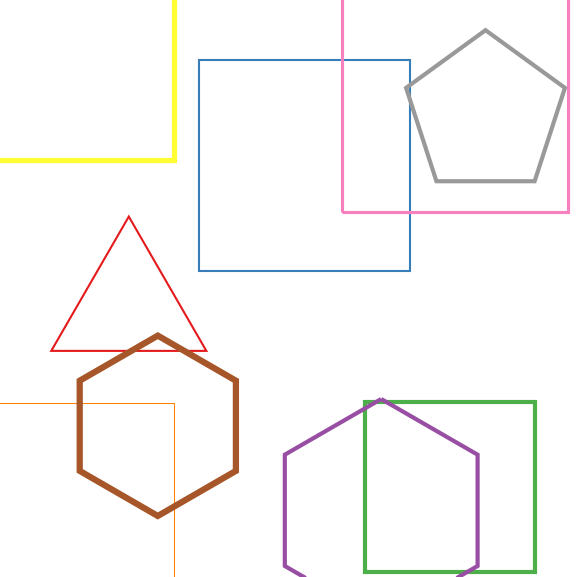[{"shape": "triangle", "thickness": 1, "radius": 0.78, "center": [0.223, 0.469]}, {"shape": "square", "thickness": 1, "radius": 0.91, "center": [0.527, 0.713]}, {"shape": "square", "thickness": 2, "radius": 0.74, "center": [0.778, 0.155]}, {"shape": "hexagon", "thickness": 2, "radius": 0.96, "center": [0.66, 0.115]}, {"shape": "square", "thickness": 0.5, "radius": 0.81, "center": [0.139, 0.14]}, {"shape": "square", "thickness": 2.5, "radius": 0.8, "center": [0.141, 0.881]}, {"shape": "hexagon", "thickness": 3, "radius": 0.78, "center": [0.273, 0.262]}, {"shape": "square", "thickness": 1.5, "radius": 0.98, "center": [0.788, 0.827]}, {"shape": "pentagon", "thickness": 2, "radius": 0.72, "center": [0.841, 0.802]}]